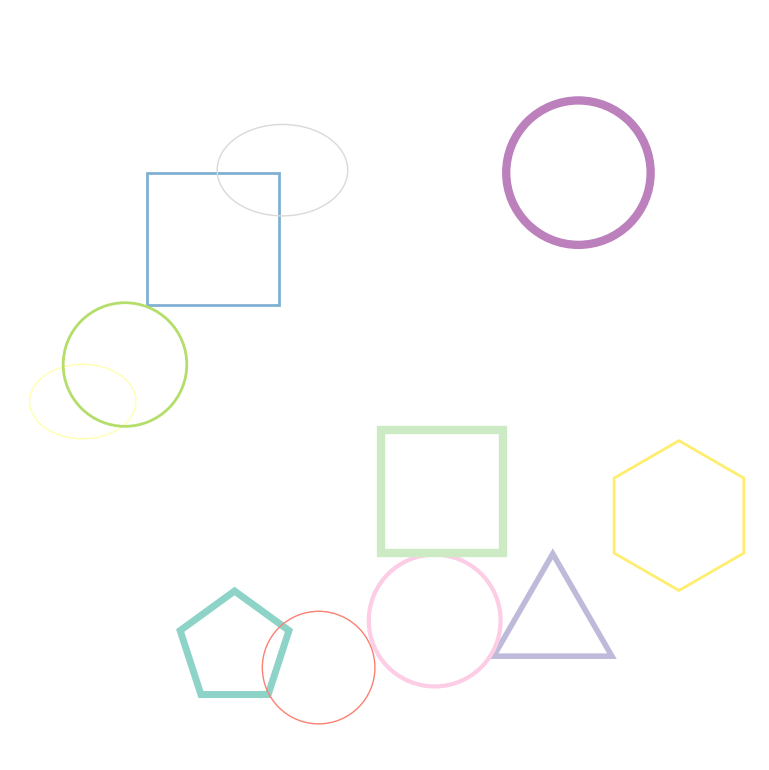[{"shape": "pentagon", "thickness": 2.5, "radius": 0.37, "center": [0.305, 0.158]}, {"shape": "oval", "thickness": 0.5, "radius": 0.35, "center": [0.108, 0.479]}, {"shape": "triangle", "thickness": 2, "radius": 0.44, "center": [0.718, 0.192]}, {"shape": "circle", "thickness": 0.5, "radius": 0.37, "center": [0.414, 0.133]}, {"shape": "square", "thickness": 1, "radius": 0.43, "center": [0.277, 0.69]}, {"shape": "circle", "thickness": 1, "radius": 0.4, "center": [0.162, 0.527]}, {"shape": "circle", "thickness": 1.5, "radius": 0.43, "center": [0.565, 0.194]}, {"shape": "oval", "thickness": 0.5, "radius": 0.42, "center": [0.367, 0.779]}, {"shape": "circle", "thickness": 3, "radius": 0.47, "center": [0.751, 0.776]}, {"shape": "square", "thickness": 3, "radius": 0.4, "center": [0.574, 0.362]}, {"shape": "hexagon", "thickness": 1, "radius": 0.49, "center": [0.882, 0.33]}]